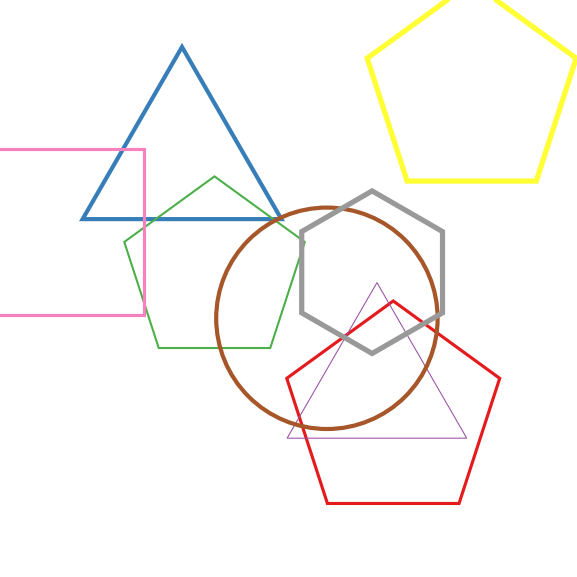[{"shape": "pentagon", "thickness": 1.5, "radius": 0.97, "center": [0.681, 0.284]}, {"shape": "triangle", "thickness": 2, "radius": 0.99, "center": [0.315, 0.719]}, {"shape": "pentagon", "thickness": 1, "radius": 0.82, "center": [0.371, 0.529]}, {"shape": "triangle", "thickness": 0.5, "radius": 0.9, "center": [0.653, 0.33]}, {"shape": "pentagon", "thickness": 2.5, "radius": 0.95, "center": [0.817, 0.84]}, {"shape": "circle", "thickness": 2, "radius": 0.96, "center": [0.566, 0.448]}, {"shape": "square", "thickness": 1.5, "radius": 0.72, "center": [0.106, 0.597]}, {"shape": "hexagon", "thickness": 2.5, "radius": 0.7, "center": [0.644, 0.528]}]